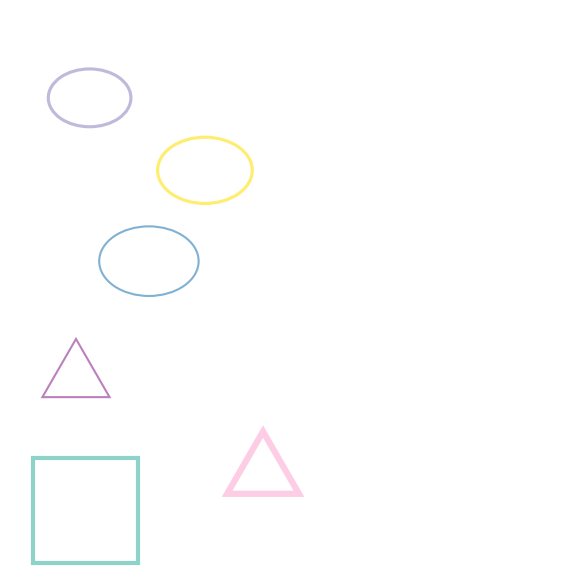[{"shape": "square", "thickness": 2, "radius": 0.46, "center": [0.148, 0.115]}, {"shape": "oval", "thickness": 1.5, "radius": 0.36, "center": [0.155, 0.83]}, {"shape": "oval", "thickness": 1, "radius": 0.43, "center": [0.258, 0.547]}, {"shape": "triangle", "thickness": 3, "radius": 0.36, "center": [0.455, 0.18]}, {"shape": "triangle", "thickness": 1, "radius": 0.34, "center": [0.132, 0.345]}, {"shape": "oval", "thickness": 1.5, "radius": 0.41, "center": [0.355, 0.704]}]